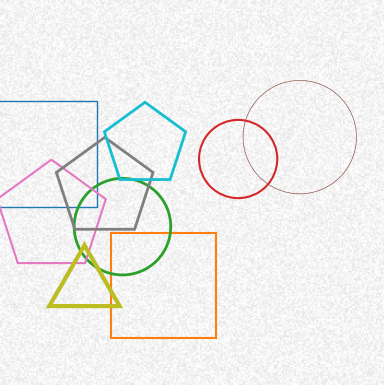[{"shape": "square", "thickness": 1, "radius": 0.69, "center": [0.114, 0.6]}, {"shape": "square", "thickness": 1.5, "radius": 0.68, "center": [0.425, 0.259]}, {"shape": "circle", "thickness": 2, "radius": 0.63, "center": [0.318, 0.411]}, {"shape": "circle", "thickness": 1.5, "radius": 0.51, "center": [0.619, 0.587]}, {"shape": "circle", "thickness": 0.5, "radius": 0.74, "center": [0.779, 0.644]}, {"shape": "pentagon", "thickness": 1.5, "radius": 0.74, "center": [0.134, 0.437]}, {"shape": "pentagon", "thickness": 2, "radius": 0.66, "center": [0.272, 0.511]}, {"shape": "triangle", "thickness": 3, "radius": 0.53, "center": [0.219, 0.258]}, {"shape": "pentagon", "thickness": 2, "radius": 0.55, "center": [0.377, 0.623]}]